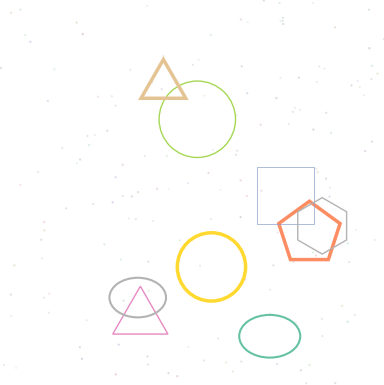[{"shape": "oval", "thickness": 1.5, "radius": 0.4, "center": [0.701, 0.127]}, {"shape": "pentagon", "thickness": 2.5, "radius": 0.42, "center": [0.804, 0.394]}, {"shape": "square", "thickness": 0.5, "radius": 0.37, "center": [0.741, 0.493]}, {"shape": "triangle", "thickness": 1, "radius": 0.41, "center": [0.365, 0.174]}, {"shape": "circle", "thickness": 1, "radius": 0.5, "center": [0.512, 0.69]}, {"shape": "circle", "thickness": 2.5, "radius": 0.44, "center": [0.549, 0.307]}, {"shape": "triangle", "thickness": 2.5, "radius": 0.34, "center": [0.424, 0.778]}, {"shape": "hexagon", "thickness": 1, "radius": 0.37, "center": [0.837, 0.413]}, {"shape": "oval", "thickness": 1.5, "radius": 0.37, "center": [0.358, 0.227]}]